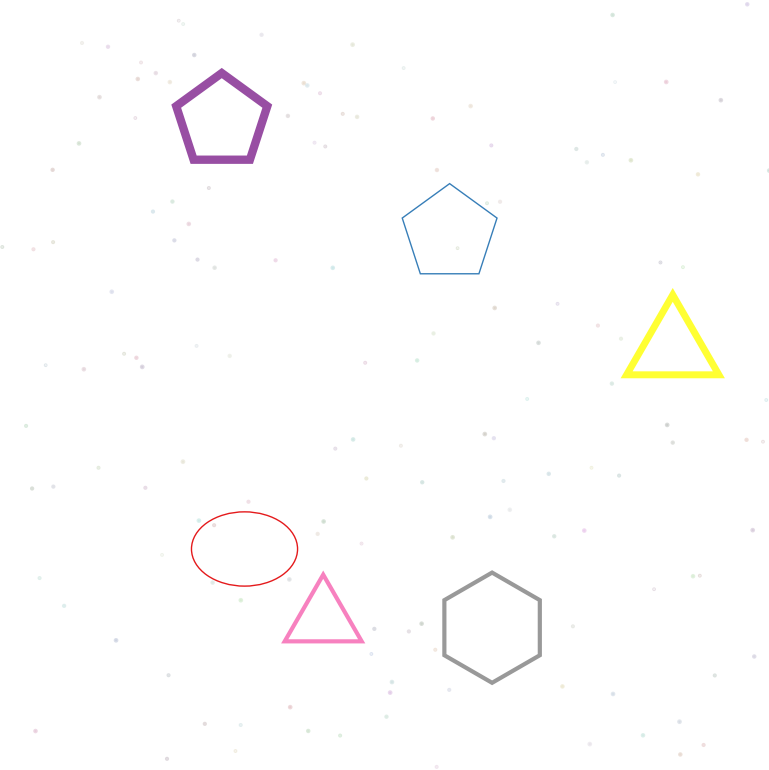[{"shape": "oval", "thickness": 0.5, "radius": 0.34, "center": [0.318, 0.287]}, {"shape": "pentagon", "thickness": 0.5, "radius": 0.32, "center": [0.584, 0.697]}, {"shape": "pentagon", "thickness": 3, "radius": 0.31, "center": [0.288, 0.843]}, {"shape": "triangle", "thickness": 2.5, "radius": 0.35, "center": [0.874, 0.548]}, {"shape": "triangle", "thickness": 1.5, "radius": 0.29, "center": [0.42, 0.196]}, {"shape": "hexagon", "thickness": 1.5, "radius": 0.36, "center": [0.639, 0.185]}]